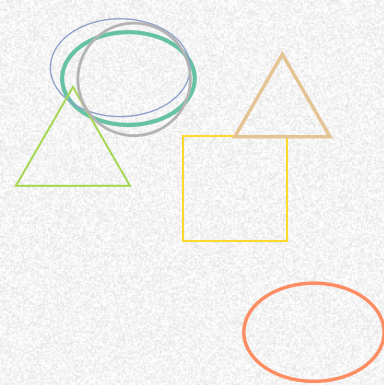[{"shape": "oval", "thickness": 3, "radius": 0.86, "center": [0.334, 0.796]}, {"shape": "oval", "thickness": 2.5, "radius": 0.91, "center": [0.815, 0.137]}, {"shape": "oval", "thickness": 1, "radius": 0.91, "center": [0.312, 0.824]}, {"shape": "triangle", "thickness": 1.5, "radius": 0.86, "center": [0.189, 0.603]}, {"shape": "square", "thickness": 1.5, "radius": 0.68, "center": [0.61, 0.511]}, {"shape": "triangle", "thickness": 2.5, "radius": 0.71, "center": [0.733, 0.716]}, {"shape": "circle", "thickness": 2, "radius": 0.73, "center": [0.348, 0.794]}]